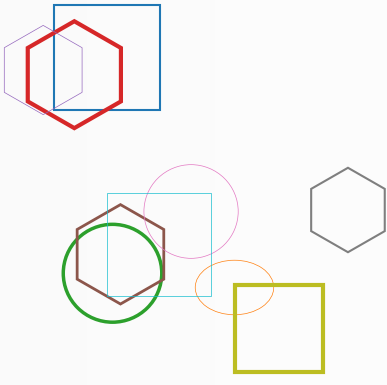[{"shape": "square", "thickness": 1.5, "radius": 0.68, "center": [0.276, 0.85]}, {"shape": "oval", "thickness": 0.5, "radius": 0.51, "center": [0.605, 0.253]}, {"shape": "circle", "thickness": 2.5, "radius": 0.64, "center": [0.29, 0.29]}, {"shape": "hexagon", "thickness": 3, "radius": 0.69, "center": [0.192, 0.806]}, {"shape": "hexagon", "thickness": 0.5, "radius": 0.58, "center": [0.111, 0.818]}, {"shape": "hexagon", "thickness": 2, "radius": 0.65, "center": [0.311, 0.339]}, {"shape": "circle", "thickness": 0.5, "radius": 0.61, "center": [0.493, 0.451]}, {"shape": "hexagon", "thickness": 1.5, "radius": 0.55, "center": [0.898, 0.455]}, {"shape": "square", "thickness": 3, "radius": 0.57, "center": [0.719, 0.148]}, {"shape": "square", "thickness": 0.5, "radius": 0.67, "center": [0.41, 0.365]}]